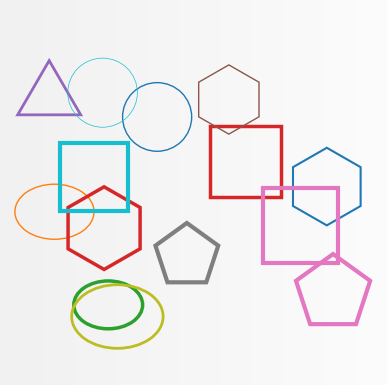[{"shape": "circle", "thickness": 1, "radius": 0.45, "center": [0.405, 0.696]}, {"shape": "hexagon", "thickness": 1.5, "radius": 0.5, "center": [0.843, 0.515]}, {"shape": "oval", "thickness": 1, "radius": 0.51, "center": [0.141, 0.45]}, {"shape": "oval", "thickness": 2.5, "radius": 0.44, "center": [0.279, 0.208]}, {"shape": "hexagon", "thickness": 2.5, "radius": 0.54, "center": [0.269, 0.407]}, {"shape": "square", "thickness": 2.5, "radius": 0.46, "center": [0.634, 0.581]}, {"shape": "triangle", "thickness": 2, "radius": 0.47, "center": [0.127, 0.749]}, {"shape": "hexagon", "thickness": 1, "radius": 0.45, "center": [0.591, 0.742]}, {"shape": "pentagon", "thickness": 3, "radius": 0.5, "center": [0.86, 0.239]}, {"shape": "square", "thickness": 3, "radius": 0.48, "center": [0.776, 0.414]}, {"shape": "pentagon", "thickness": 3, "radius": 0.43, "center": [0.482, 0.336]}, {"shape": "oval", "thickness": 2, "radius": 0.59, "center": [0.303, 0.178]}, {"shape": "circle", "thickness": 0.5, "radius": 0.45, "center": [0.265, 0.759]}, {"shape": "square", "thickness": 3, "radius": 0.44, "center": [0.243, 0.54]}]